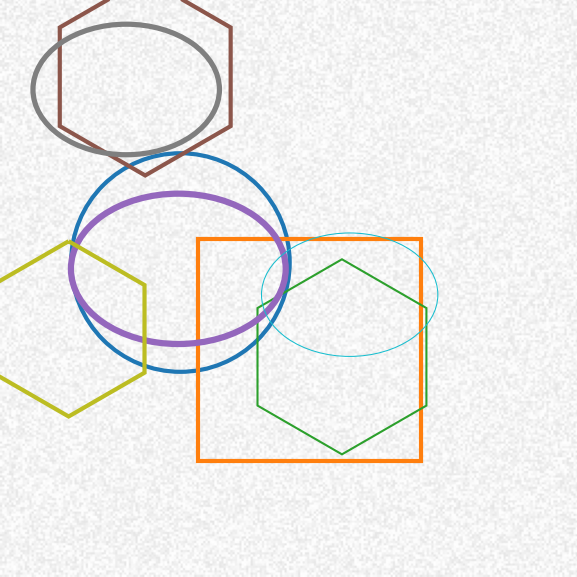[{"shape": "circle", "thickness": 2, "radius": 0.95, "center": [0.312, 0.545]}, {"shape": "square", "thickness": 2, "radius": 0.96, "center": [0.536, 0.393]}, {"shape": "hexagon", "thickness": 1, "radius": 0.84, "center": [0.592, 0.381]}, {"shape": "oval", "thickness": 3, "radius": 0.93, "center": [0.309, 0.534]}, {"shape": "hexagon", "thickness": 2, "radius": 0.85, "center": [0.251, 0.866]}, {"shape": "oval", "thickness": 2.5, "radius": 0.81, "center": [0.219, 0.844]}, {"shape": "hexagon", "thickness": 2, "radius": 0.76, "center": [0.119, 0.43]}, {"shape": "oval", "thickness": 0.5, "radius": 0.76, "center": [0.605, 0.489]}]